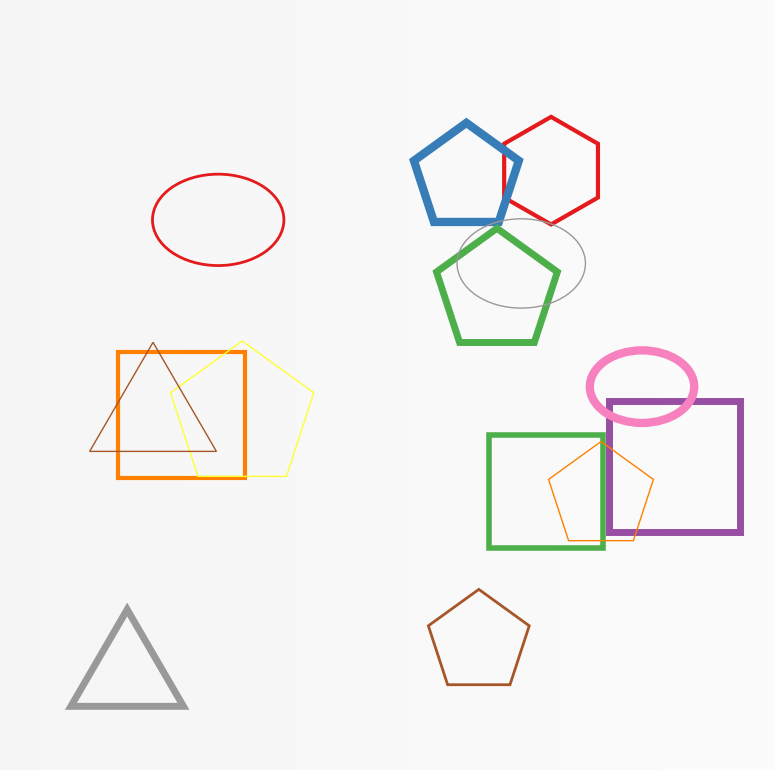[{"shape": "hexagon", "thickness": 1.5, "radius": 0.35, "center": [0.711, 0.778]}, {"shape": "oval", "thickness": 1, "radius": 0.42, "center": [0.282, 0.714]}, {"shape": "pentagon", "thickness": 3, "radius": 0.36, "center": [0.602, 0.769]}, {"shape": "pentagon", "thickness": 2.5, "radius": 0.41, "center": [0.641, 0.621]}, {"shape": "square", "thickness": 2, "radius": 0.37, "center": [0.705, 0.361]}, {"shape": "square", "thickness": 2.5, "radius": 0.42, "center": [0.871, 0.394]}, {"shape": "square", "thickness": 1.5, "radius": 0.41, "center": [0.234, 0.461]}, {"shape": "pentagon", "thickness": 0.5, "radius": 0.36, "center": [0.775, 0.355]}, {"shape": "pentagon", "thickness": 0.5, "radius": 0.49, "center": [0.313, 0.46]}, {"shape": "triangle", "thickness": 0.5, "radius": 0.47, "center": [0.197, 0.461]}, {"shape": "pentagon", "thickness": 1, "radius": 0.34, "center": [0.618, 0.166]}, {"shape": "oval", "thickness": 3, "radius": 0.34, "center": [0.828, 0.498]}, {"shape": "oval", "thickness": 0.5, "radius": 0.41, "center": [0.673, 0.658]}, {"shape": "triangle", "thickness": 2.5, "radius": 0.42, "center": [0.164, 0.125]}]